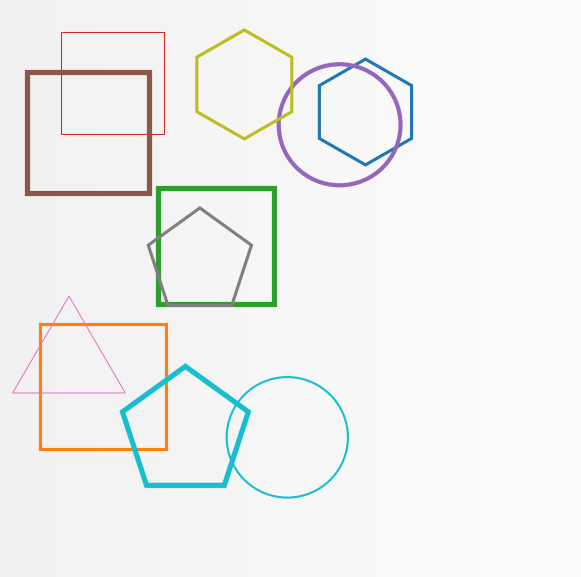[{"shape": "hexagon", "thickness": 1.5, "radius": 0.46, "center": [0.629, 0.805]}, {"shape": "square", "thickness": 1.5, "radius": 0.54, "center": [0.177, 0.33]}, {"shape": "square", "thickness": 2.5, "radius": 0.5, "center": [0.371, 0.573]}, {"shape": "square", "thickness": 0.5, "radius": 0.44, "center": [0.194, 0.855]}, {"shape": "circle", "thickness": 2, "radius": 0.52, "center": [0.584, 0.783]}, {"shape": "square", "thickness": 2.5, "radius": 0.52, "center": [0.151, 0.77]}, {"shape": "triangle", "thickness": 0.5, "radius": 0.56, "center": [0.119, 0.375]}, {"shape": "pentagon", "thickness": 1.5, "radius": 0.47, "center": [0.344, 0.546]}, {"shape": "hexagon", "thickness": 1.5, "radius": 0.47, "center": [0.42, 0.853]}, {"shape": "circle", "thickness": 1, "radius": 0.52, "center": [0.494, 0.242]}, {"shape": "pentagon", "thickness": 2.5, "radius": 0.57, "center": [0.319, 0.251]}]